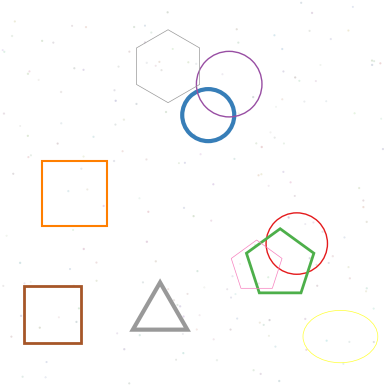[{"shape": "circle", "thickness": 1, "radius": 0.4, "center": [0.771, 0.367]}, {"shape": "circle", "thickness": 3, "radius": 0.34, "center": [0.541, 0.701]}, {"shape": "pentagon", "thickness": 2, "radius": 0.46, "center": [0.728, 0.314]}, {"shape": "circle", "thickness": 1, "radius": 0.43, "center": [0.595, 0.781]}, {"shape": "square", "thickness": 1.5, "radius": 0.42, "center": [0.193, 0.497]}, {"shape": "oval", "thickness": 0.5, "radius": 0.49, "center": [0.884, 0.126]}, {"shape": "square", "thickness": 2, "radius": 0.37, "center": [0.138, 0.184]}, {"shape": "pentagon", "thickness": 0.5, "radius": 0.35, "center": [0.667, 0.307]}, {"shape": "hexagon", "thickness": 0.5, "radius": 0.47, "center": [0.437, 0.828]}, {"shape": "triangle", "thickness": 3, "radius": 0.41, "center": [0.416, 0.185]}]